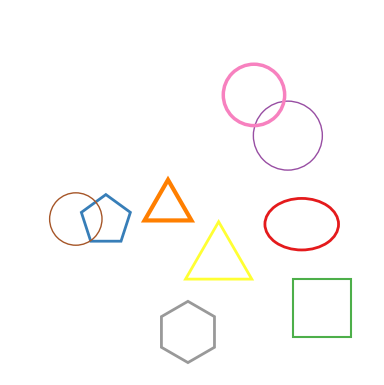[{"shape": "oval", "thickness": 2, "radius": 0.48, "center": [0.784, 0.418]}, {"shape": "pentagon", "thickness": 2, "radius": 0.33, "center": [0.275, 0.428]}, {"shape": "square", "thickness": 1.5, "radius": 0.38, "center": [0.836, 0.2]}, {"shape": "circle", "thickness": 1, "radius": 0.45, "center": [0.748, 0.648]}, {"shape": "triangle", "thickness": 3, "radius": 0.35, "center": [0.436, 0.463]}, {"shape": "triangle", "thickness": 2, "radius": 0.5, "center": [0.568, 0.325]}, {"shape": "circle", "thickness": 1, "radius": 0.34, "center": [0.197, 0.431]}, {"shape": "circle", "thickness": 2.5, "radius": 0.4, "center": [0.66, 0.753]}, {"shape": "hexagon", "thickness": 2, "radius": 0.4, "center": [0.488, 0.138]}]